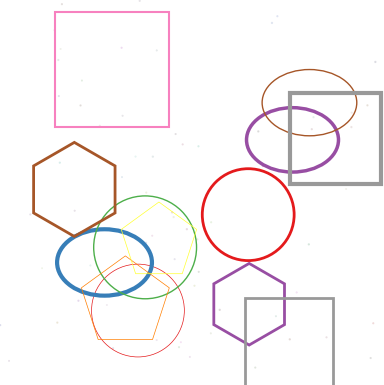[{"shape": "circle", "thickness": 0.5, "radius": 0.6, "center": [0.358, 0.193]}, {"shape": "circle", "thickness": 2, "radius": 0.6, "center": [0.645, 0.442]}, {"shape": "oval", "thickness": 3, "radius": 0.62, "center": [0.271, 0.318]}, {"shape": "circle", "thickness": 1, "radius": 0.67, "center": [0.377, 0.358]}, {"shape": "hexagon", "thickness": 2, "radius": 0.53, "center": [0.647, 0.21]}, {"shape": "oval", "thickness": 2.5, "radius": 0.6, "center": [0.76, 0.637]}, {"shape": "pentagon", "thickness": 0.5, "radius": 0.6, "center": [0.326, 0.215]}, {"shape": "pentagon", "thickness": 0.5, "radius": 0.51, "center": [0.413, 0.372]}, {"shape": "oval", "thickness": 1, "radius": 0.61, "center": [0.804, 0.733]}, {"shape": "hexagon", "thickness": 2, "radius": 0.61, "center": [0.193, 0.508]}, {"shape": "square", "thickness": 1.5, "radius": 0.74, "center": [0.291, 0.82]}, {"shape": "square", "thickness": 2, "radius": 0.58, "center": [0.751, 0.112]}, {"shape": "square", "thickness": 3, "radius": 0.59, "center": [0.872, 0.64]}]